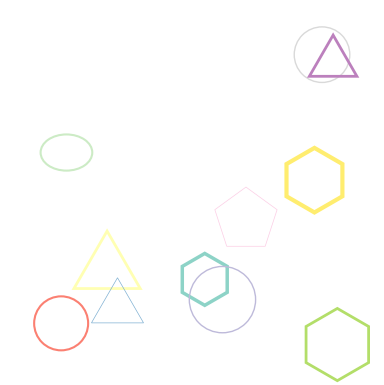[{"shape": "hexagon", "thickness": 2.5, "radius": 0.34, "center": [0.532, 0.274]}, {"shape": "triangle", "thickness": 2, "radius": 0.5, "center": [0.278, 0.3]}, {"shape": "circle", "thickness": 1, "radius": 0.43, "center": [0.578, 0.222]}, {"shape": "circle", "thickness": 1.5, "radius": 0.35, "center": [0.159, 0.16]}, {"shape": "triangle", "thickness": 0.5, "radius": 0.39, "center": [0.305, 0.2]}, {"shape": "hexagon", "thickness": 2, "radius": 0.47, "center": [0.876, 0.105]}, {"shape": "pentagon", "thickness": 0.5, "radius": 0.42, "center": [0.639, 0.429]}, {"shape": "circle", "thickness": 1, "radius": 0.36, "center": [0.836, 0.858]}, {"shape": "triangle", "thickness": 2, "radius": 0.36, "center": [0.865, 0.837]}, {"shape": "oval", "thickness": 1.5, "radius": 0.34, "center": [0.173, 0.604]}, {"shape": "hexagon", "thickness": 3, "radius": 0.42, "center": [0.817, 0.532]}]